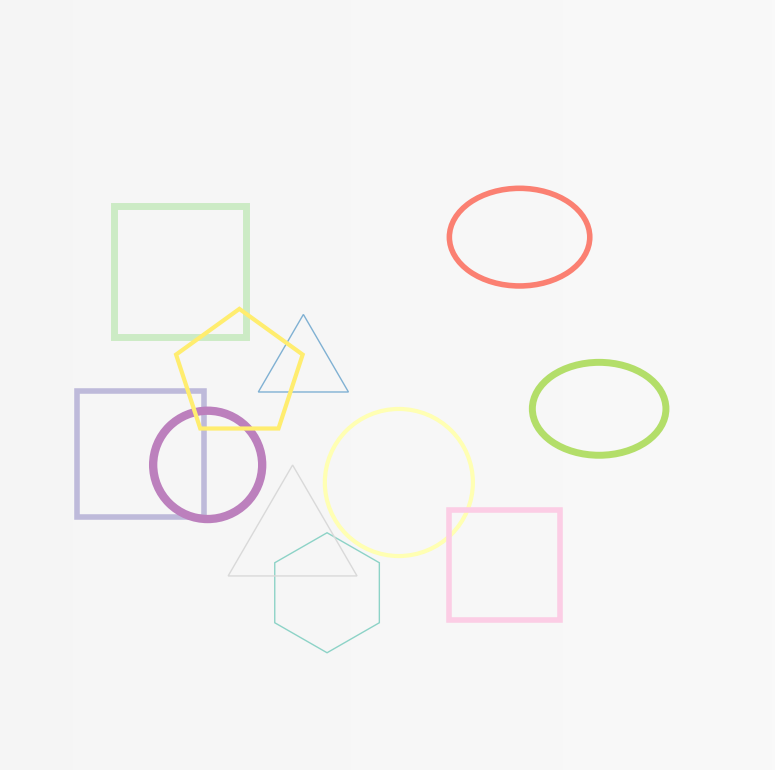[{"shape": "hexagon", "thickness": 0.5, "radius": 0.39, "center": [0.422, 0.23]}, {"shape": "circle", "thickness": 1.5, "radius": 0.48, "center": [0.515, 0.373]}, {"shape": "square", "thickness": 2, "radius": 0.41, "center": [0.181, 0.411]}, {"shape": "oval", "thickness": 2, "radius": 0.45, "center": [0.67, 0.692]}, {"shape": "triangle", "thickness": 0.5, "radius": 0.34, "center": [0.391, 0.524]}, {"shape": "oval", "thickness": 2.5, "radius": 0.43, "center": [0.773, 0.469]}, {"shape": "square", "thickness": 2, "radius": 0.36, "center": [0.651, 0.266]}, {"shape": "triangle", "thickness": 0.5, "radius": 0.48, "center": [0.378, 0.3]}, {"shape": "circle", "thickness": 3, "radius": 0.35, "center": [0.268, 0.396]}, {"shape": "square", "thickness": 2.5, "radius": 0.42, "center": [0.233, 0.647]}, {"shape": "pentagon", "thickness": 1.5, "radius": 0.43, "center": [0.309, 0.513]}]